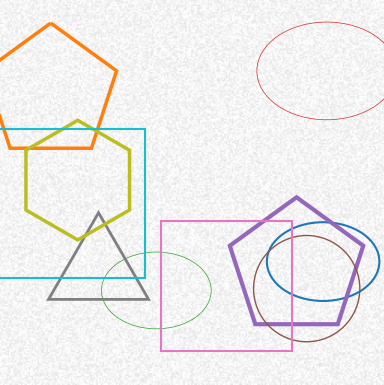[{"shape": "oval", "thickness": 1.5, "radius": 0.73, "center": [0.839, 0.321]}, {"shape": "pentagon", "thickness": 2.5, "radius": 0.9, "center": [0.132, 0.76]}, {"shape": "oval", "thickness": 0.5, "radius": 0.71, "center": [0.406, 0.246]}, {"shape": "oval", "thickness": 0.5, "radius": 0.91, "center": [0.849, 0.816]}, {"shape": "pentagon", "thickness": 3, "radius": 0.91, "center": [0.77, 0.305]}, {"shape": "circle", "thickness": 1, "radius": 0.69, "center": [0.797, 0.25]}, {"shape": "square", "thickness": 1.5, "radius": 0.85, "center": [0.589, 0.257]}, {"shape": "triangle", "thickness": 2, "radius": 0.75, "center": [0.256, 0.297]}, {"shape": "hexagon", "thickness": 2.5, "radius": 0.78, "center": [0.202, 0.532]}, {"shape": "square", "thickness": 1.5, "radius": 0.97, "center": [0.183, 0.472]}]